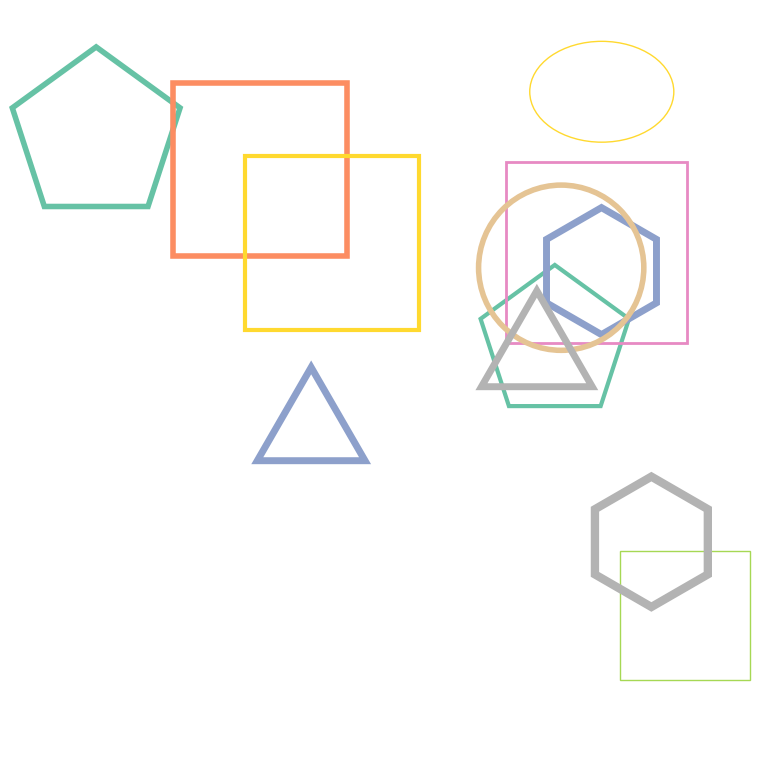[{"shape": "pentagon", "thickness": 1.5, "radius": 0.51, "center": [0.72, 0.555]}, {"shape": "pentagon", "thickness": 2, "radius": 0.57, "center": [0.125, 0.824]}, {"shape": "square", "thickness": 2, "radius": 0.56, "center": [0.338, 0.78]}, {"shape": "hexagon", "thickness": 2.5, "radius": 0.41, "center": [0.781, 0.648]}, {"shape": "triangle", "thickness": 2.5, "radius": 0.4, "center": [0.404, 0.442]}, {"shape": "square", "thickness": 1, "radius": 0.59, "center": [0.775, 0.673]}, {"shape": "square", "thickness": 0.5, "radius": 0.42, "center": [0.889, 0.201]}, {"shape": "square", "thickness": 1.5, "radius": 0.57, "center": [0.431, 0.685]}, {"shape": "oval", "thickness": 0.5, "radius": 0.47, "center": [0.782, 0.881]}, {"shape": "circle", "thickness": 2, "radius": 0.54, "center": [0.729, 0.652]}, {"shape": "hexagon", "thickness": 3, "radius": 0.42, "center": [0.846, 0.296]}, {"shape": "triangle", "thickness": 2.5, "radius": 0.42, "center": [0.697, 0.539]}]